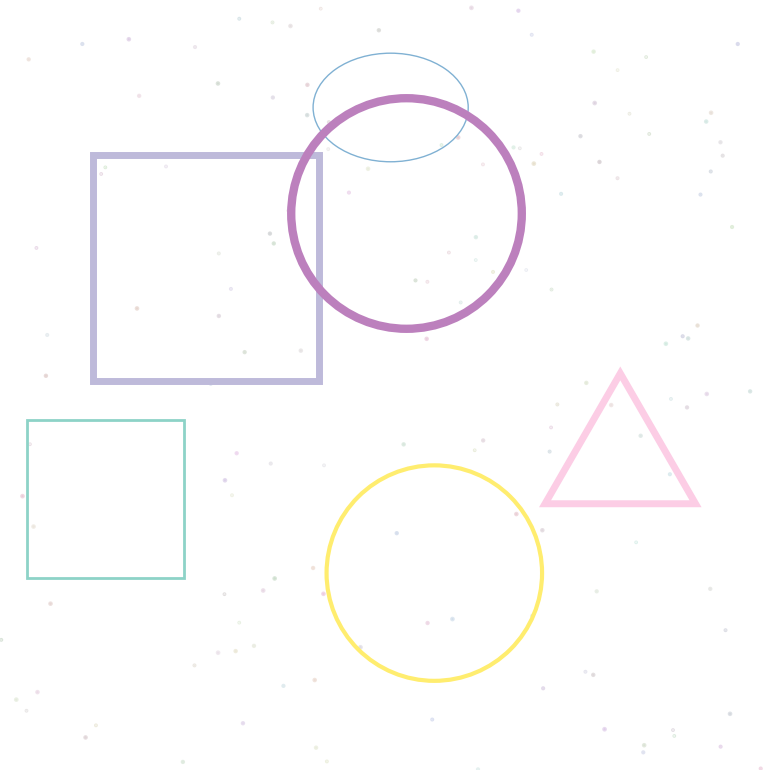[{"shape": "square", "thickness": 1, "radius": 0.51, "center": [0.137, 0.352]}, {"shape": "square", "thickness": 2.5, "radius": 0.73, "center": [0.268, 0.651]}, {"shape": "oval", "thickness": 0.5, "radius": 0.5, "center": [0.507, 0.86]}, {"shape": "triangle", "thickness": 2.5, "radius": 0.56, "center": [0.806, 0.402]}, {"shape": "circle", "thickness": 3, "radius": 0.75, "center": [0.528, 0.723]}, {"shape": "circle", "thickness": 1.5, "radius": 0.7, "center": [0.564, 0.256]}]